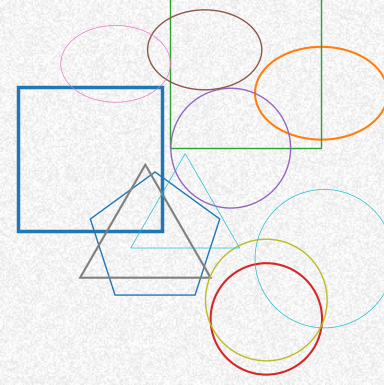[{"shape": "pentagon", "thickness": 1, "radius": 0.88, "center": [0.403, 0.377]}, {"shape": "square", "thickness": 2.5, "radius": 0.94, "center": [0.234, 0.587]}, {"shape": "oval", "thickness": 1.5, "radius": 0.86, "center": [0.835, 0.758]}, {"shape": "square", "thickness": 1, "radius": 0.98, "center": [0.637, 0.812]}, {"shape": "circle", "thickness": 1.5, "radius": 0.72, "center": [0.692, 0.172]}, {"shape": "circle", "thickness": 1, "radius": 0.78, "center": [0.599, 0.615]}, {"shape": "oval", "thickness": 1, "radius": 0.74, "center": [0.532, 0.871]}, {"shape": "oval", "thickness": 0.5, "radius": 0.71, "center": [0.3, 0.834]}, {"shape": "triangle", "thickness": 1.5, "radius": 0.98, "center": [0.377, 0.377]}, {"shape": "circle", "thickness": 1, "radius": 0.79, "center": [0.692, 0.221]}, {"shape": "circle", "thickness": 0.5, "radius": 0.9, "center": [0.842, 0.328]}, {"shape": "triangle", "thickness": 0.5, "radius": 0.82, "center": [0.481, 0.437]}]